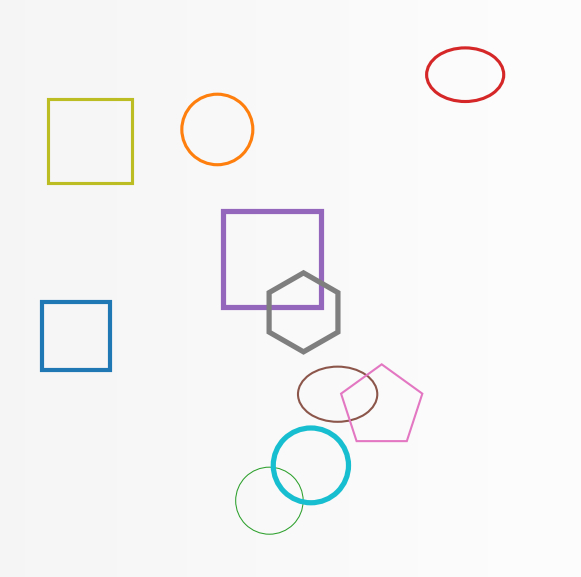[{"shape": "square", "thickness": 2, "radius": 0.29, "center": [0.131, 0.417]}, {"shape": "circle", "thickness": 1.5, "radius": 0.31, "center": [0.374, 0.775]}, {"shape": "circle", "thickness": 0.5, "radius": 0.29, "center": [0.463, 0.132]}, {"shape": "oval", "thickness": 1.5, "radius": 0.33, "center": [0.8, 0.87]}, {"shape": "square", "thickness": 2.5, "radius": 0.42, "center": [0.468, 0.551]}, {"shape": "oval", "thickness": 1, "radius": 0.34, "center": [0.581, 0.317]}, {"shape": "pentagon", "thickness": 1, "radius": 0.37, "center": [0.657, 0.295]}, {"shape": "hexagon", "thickness": 2.5, "radius": 0.34, "center": [0.522, 0.458]}, {"shape": "square", "thickness": 1.5, "radius": 0.36, "center": [0.155, 0.755]}, {"shape": "circle", "thickness": 2.5, "radius": 0.32, "center": [0.535, 0.193]}]